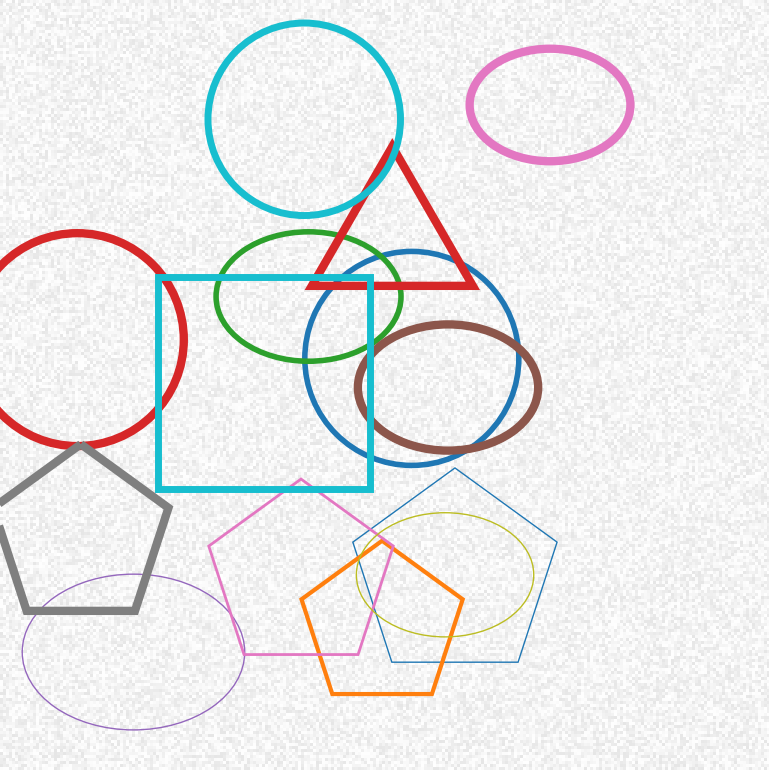[{"shape": "pentagon", "thickness": 0.5, "radius": 0.7, "center": [0.591, 0.253]}, {"shape": "circle", "thickness": 2, "radius": 0.69, "center": [0.535, 0.535]}, {"shape": "pentagon", "thickness": 1.5, "radius": 0.55, "center": [0.496, 0.188]}, {"shape": "oval", "thickness": 2, "radius": 0.6, "center": [0.401, 0.615]}, {"shape": "circle", "thickness": 3, "radius": 0.69, "center": [0.1, 0.559]}, {"shape": "triangle", "thickness": 3, "radius": 0.6, "center": [0.51, 0.689]}, {"shape": "oval", "thickness": 0.5, "radius": 0.72, "center": [0.173, 0.153]}, {"shape": "oval", "thickness": 3, "radius": 0.59, "center": [0.582, 0.497]}, {"shape": "oval", "thickness": 3, "radius": 0.52, "center": [0.714, 0.864]}, {"shape": "pentagon", "thickness": 1, "radius": 0.63, "center": [0.391, 0.252]}, {"shape": "pentagon", "thickness": 3, "radius": 0.6, "center": [0.105, 0.303]}, {"shape": "oval", "thickness": 0.5, "radius": 0.58, "center": [0.578, 0.253]}, {"shape": "circle", "thickness": 2.5, "radius": 0.63, "center": [0.395, 0.845]}, {"shape": "square", "thickness": 2.5, "radius": 0.69, "center": [0.343, 0.503]}]